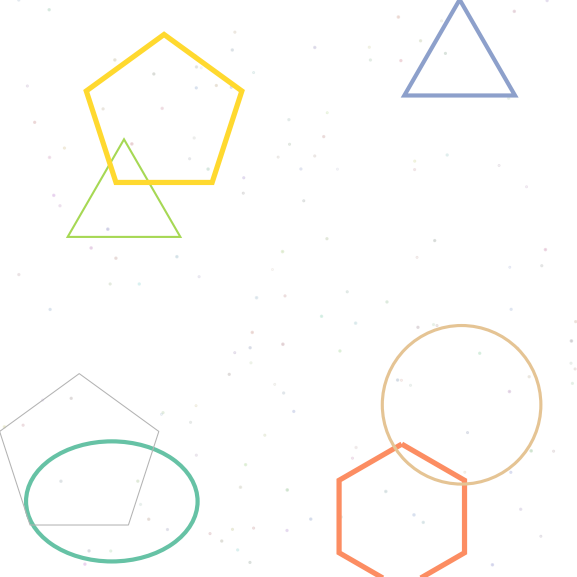[{"shape": "oval", "thickness": 2, "radius": 0.74, "center": [0.194, 0.131]}, {"shape": "hexagon", "thickness": 2.5, "radius": 0.63, "center": [0.696, 0.105]}, {"shape": "triangle", "thickness": 2, "radius": 0.55, "center": [0.796, 0.889]}, {"shape": "triangle", "thickness": 1, "radius": 0.56, "center": [0.215, 0.645]}, {"shape": "pentagon", "thickness": 2.5, "radius": 0.71, "center": [0.284, 0.798]}, {"shape": "circle", "thickness": 1.5, "radius": 0.69, "center": [0.799, 0.298]}, {"shape": "pentagon", "thickness": 0.5, "radius": 0.72, "center": [0.137, 0.207]}]